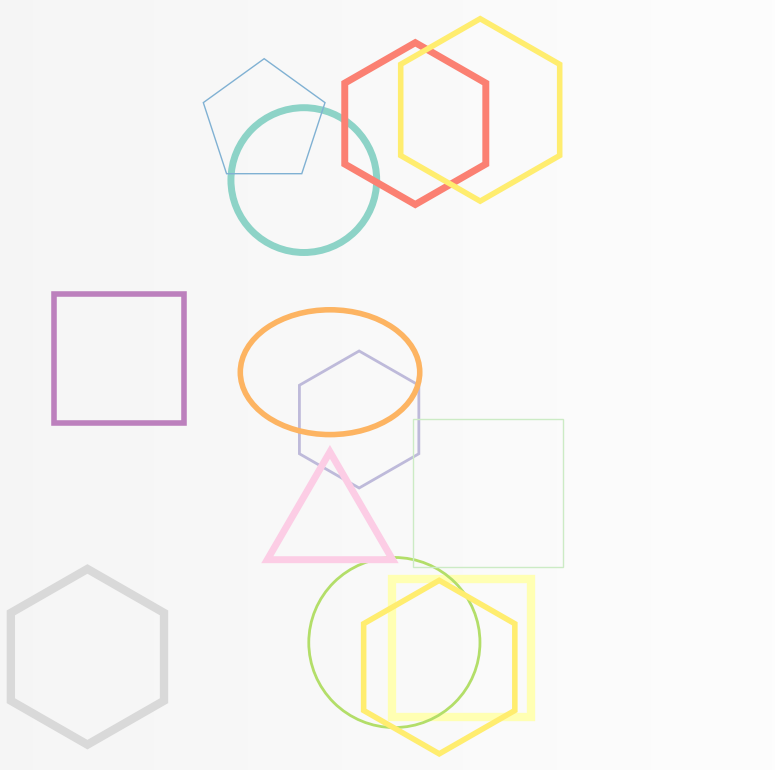[{"shape": "circle", "thickness": 2.5, "radius": 0.47, "center": [0.392, 0.766]}, {"shape": "square", "thickness": 3, "radius": 0.45, "center": [0.595, 0.158]}, {"shape": "hexagon", "thickness": 1, "radius": 0.44, "center": [0.463, 0.455]}, {"shape": "hexagon", "thickness": 2.5, "radius": 0.53, "center": [0.536, 0.839]}, {"shape": "pentagon", "thickness": 0.5, "radius": 0.41, "center": [0.341, 0.841]}, {"shape": "oval", "thickness": 2, "radius": 0.58, "center": [0.426, 0.517]}, {"shape": "circle", "thickness": 1, "radius": 0.55, "center": [0.509, 0.166]}, {"shape": "triangle", "thickness": 2.5, "radius": 0.47, "center": [0.426, 0.32]}, {"shape": "hexagon", "thickness": 3, "radius": 0.57, "center": [0.113, 0.147]}, {"shape": "square", "thickness": 2, "radius": 0.42, "center": [0.154, 0.534]}, {"shape": "square", "thickness": 0.5, "radius": 0.48, "center": [0.629, 0.36]}, {"shape": "hexagon", "thickness": 2, "radius": 0.59, "center": [0.62, 0.857]}, {"shape": "hexagon", "thickness": 2, "radius": 0.56, "center": [0.567, 0.134]}]